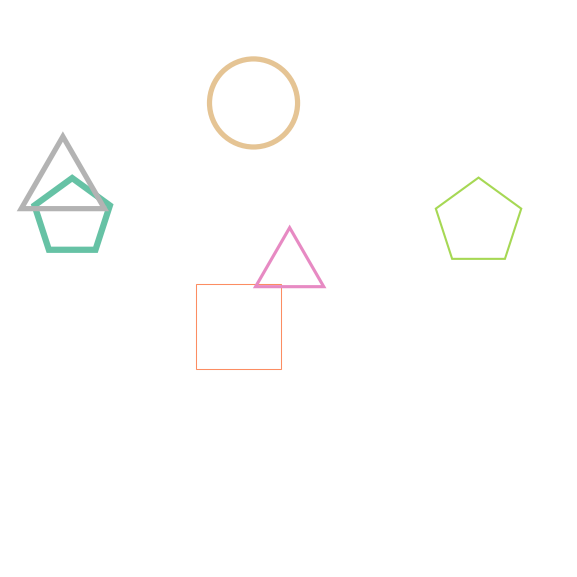[{"shape": "pentagon", "thickness": 3, "radius": 0.34, "center": [0.125, 0.622]}, {"shape": "square", "thickness": 0.5, "radius": 0.37, "center": [0.413, 0.434]}, {"shape": "triangle", "thickness": 1.5, "radius": 0.34, "center": [0.502, 0.537]}, {"shape": "pentagon", "thickness": 1, "radius": 0.39, "center": [0.829, 0.614]}, {"shape": "circle", "thickness": 2.5, "radius": 0.38, "center": [0.439, 0.821]}, {"shape": "triangle", "thickness": 2.5, "radius": 0.42, "center": [0.109, 0.679]}]